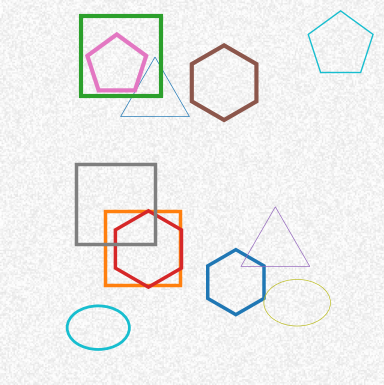[{"shape": "triangle", "thickness": 0.5, "radius": 0.52, "center": [0.403, 0.749]}, {"shape": "hexagon", "thickness": 2.5, "radius": 0.42, "center": [0.613, 0.267]}, {"shape": "square", "thickness": 2.5, "radius": 0.48, "center": [0.371, 0.356]}, {"shape": "square", "thickness": 3, "radius": 0.52, "center": [0.313, 0.854]}, {"shape": "hexagon", "thickness": 2.5, "radius": 0.5, "center": [0.386, 0.353]}, {"shape": "triangle", "thickness": 0.5, "radius": 0.52, "center": [0.715, 0.36]}, {"shape": "hexagon", "thickness": 3, "radius": 0.48, "center": [0.582, 0.785]}, {"shape": "pentagon", "thickness": 3, "radius": 0.4, "center": [0.303, 0.83]}, {"shape": "square", "thickness": 2.5, "radius": 0.51, "center": [0.3, 0.47]}, {"shape": "oval", "thickness": 0.5, "radius": 0.43, "center": [0.772, 0.214]}, {"shape": "oval", "thickness": 2, "radius": 0.4, "center": [0.255, 0.149]}, {"shape": "pentagon", "thickness": 1, "radius": 0.44, "center": [0.885, 0.883]}]